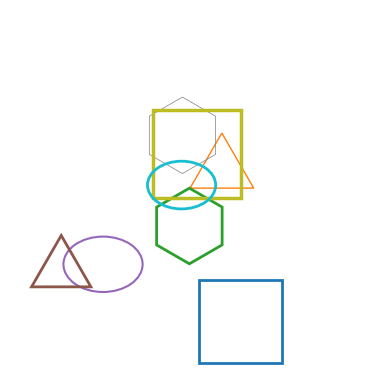[{"shape": "square", "thickness": 2, "radius": 0.54, "center": [0.624, 0.164]}, {"shape": "triangle", "thickness": 1, "radius": 0.48, "center": [0.576, 0.559]}, {"shape": "hexagon", "thickness": 2, "radius": 0.49, "center": [0.492, 0.413]}, {"shape": "oval", "thickness": 1.5, "radius": 0.51, "center": [0.268, 0.314]}, {"shape": "triangle", "thickness": 2, "radius": 0.44, "center": [0.159, 0.299]}, {"shape": "hexagon", "thickness": 0.5, "radius": 0.5, "center": [0.474, 0.649]}, {"shape": "square", "thickness": 2.5, "radius": 0.57, "center": [0.511, 0.6]}, {"shape": "oval", "thickness": 2, "radius": 0.44, "center": [0.472, 0.519]}]